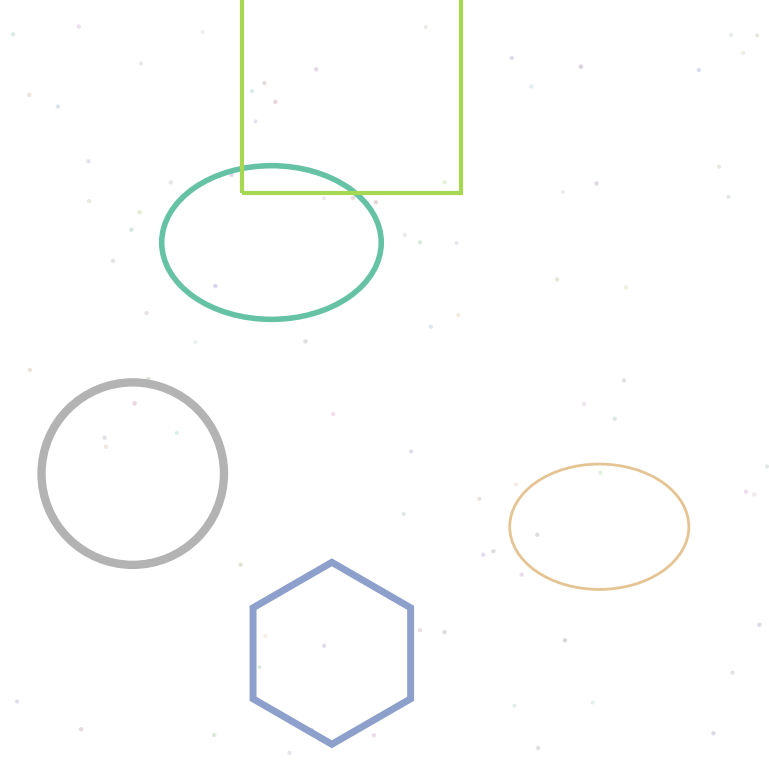[{"shape": "oval", "thickness": 2, "radius": 0.71, "center": [0.353, 0.685]}, {"shape": "hexagon", "thickness": 2.5, "radius": 0.59, "center": [0.431, 0.152]}, {"shape": "square", "thickness": 1.5, "radius": 0.71, "center": [0.456, 0.892]}, {"shape": "oval", "thickness": 1, "radius": 0.58, "center": [0.778, 0.316]}, {"shape": "circle", "thickness": 3, "radius": 0.59, "center": [0.172, 0.385]}]